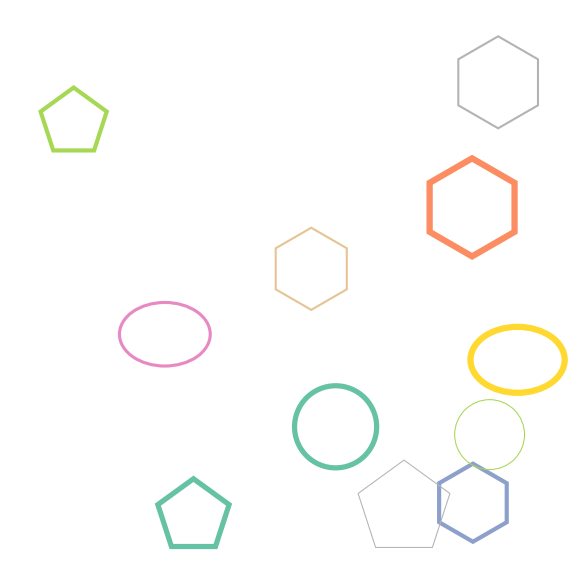[{"shape": "pentagon", "thickness": 2.5, "radius": 0.32, "center": [0.335, 0.105]}, {"shape": "circle", "thickness": 2.5, "radius": 0.36, "center": [0.581, 0.26]}, {"shape": "hexagon", "thickness": 3, "radius": 0.42, "center": [0.817, 0.64]}, {"shape": "hexagon", "thickness": 2, "radius": 0.34, "center": [0.819, 0.129]}, {"shape": "oval", "thickness": 1.5, "radius": 0.39, "center": [0.285, 0.42]}, {"shape": "pentagon", "thickness": 2, "radius": 0.3, "center": [0.128, 0.787]}, {"shape": "circle", "thickness": 0.5, "radius": 0.3, "center": [0.848, 0.247]}, {"shape": "oval", "thickness": 3, "radius": 0.41, "center": [0.896, 0.376]}, {"shape": "hexagon", "thickness": 1, "radius": 0.36, "center": [0.539, 0.534]}, {"shape": "hexagon", "thickness": 1, "radius": 0.4, "center": [0.863, 0.857]}, {"shape": "pentagon", "thickness": 0.5, "radius": 0.42, "center": [0.7, 0.119]}]